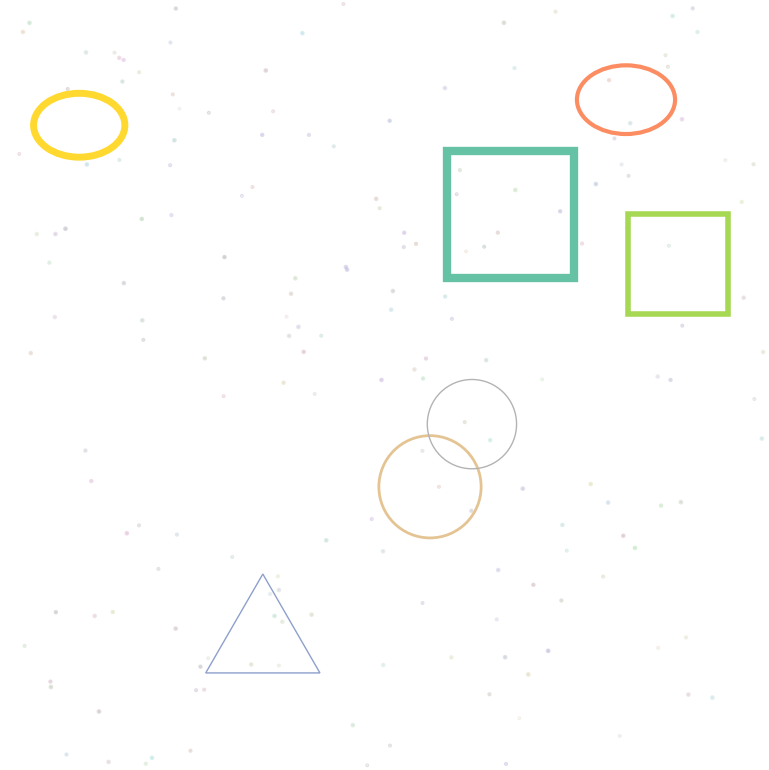[{"shape": "square", "thickness": 3, "radius": 0.41, "center": [0.663, 0.721]}, {"shape": "oval", "thickness": 1.5, "radius": 0.32, "center": [0.813, 0.871]}, {"shape": "triangle", "thickness": 0.5, "radius": 0.43, "center": [0.341, 0.169]}, {"shape": "square", "thickness": 2, "radius": 0.32, "center": [0.881, 0.657]}, {"shape": "oval", "thickness": 2.5, "radius": 0.3, "center": [0.103, 0.837]}, {"shape": "circle", "thickness": 1, "radius": 0.33, "center": [0.558, 0.368]}, {"shape": "circle", "thickness": 0.5, "radius": 0.29, "center": [0.613, 0.449]}]